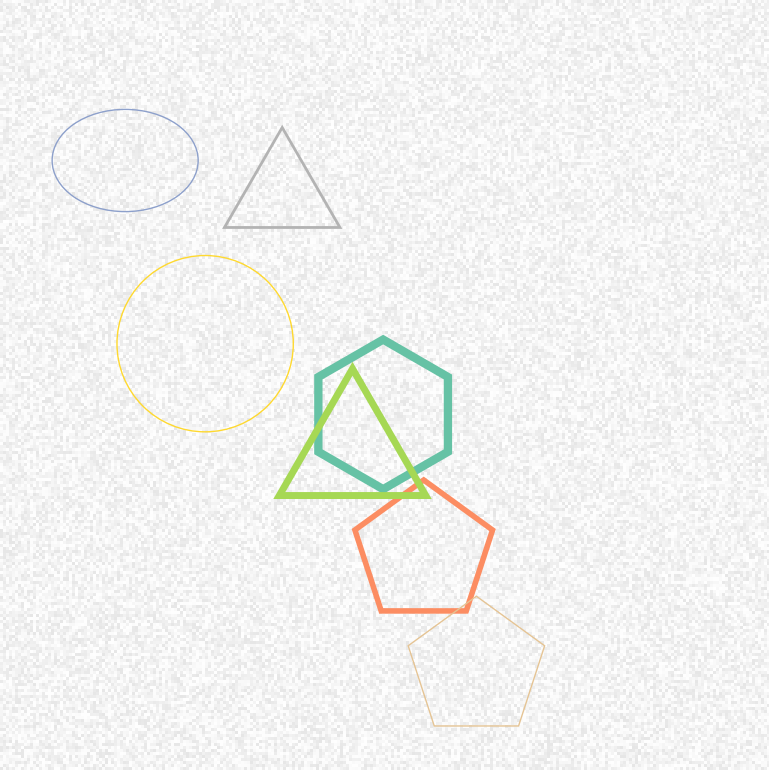[{"shape": "hexagon", "thickness": 3, "radius": 0.49, "center": [0.498, 0.462]}, {"shape": "pentagon", "thickness": 2, "radius": 0.47, "center": [0.55, 0.283]}, {"shape": "oval", "thickness": 0.5, "radius": 0.47, "center": [0.163, 0.792]}, {"shape": "triangle", "thickness": 2.5, "radius": 0.55, "center": [0.458, 0.411]}, {"shape": "circle", "thickness": 0.5, "radius": 0.57, "center": [0.266, 0.554]}, {"shape": "pentagon", "thickness": 0.5, "radius": 0.47, "center": [0.619, 0.133]}, {"shape": "triangle", "thickness": 1, "radius": 0.43, "center": [0.366, 0.748]}]